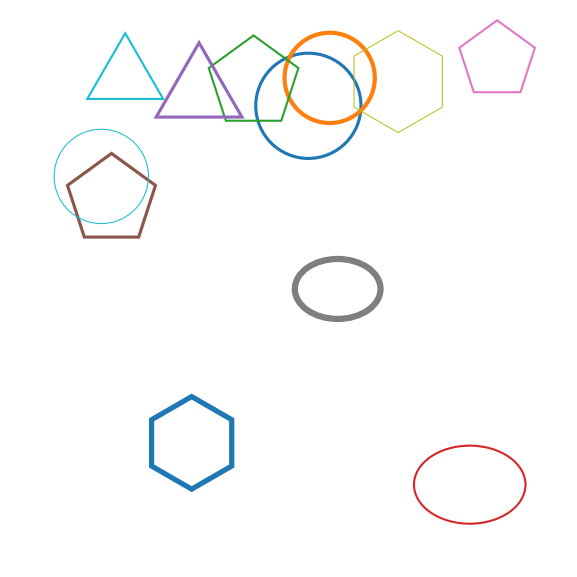[{"shape": "hexagon", "thickness": 2.5, "radius": 0.4, "center": [0.332, 0.232]}, {"shape": "circle", "thickness": 1.5, "radius": 0.46, "center": [0.534, 0.816]}, {"shape": "circle", "thickness": 2, "radius": 0.39, "center": [0.571, 0.864]}, {"shape": "pentagon", "thickness": 1, "radius": 0.41, "center": [0.439, 0.856]}, {"shape": "oval", "thickness": 1, "radius": 0.48, "center": [0.813, 0.16]}, {"shape": "triangle", "thickness": 1.5, "radius": 0.43, "center": [0.345, 0.839]}, {"shape": "pentagon", "thickness": 1.5, "radius": 0.4, "center": [0.193, 0.653]}, {"shape": "pentagon", "thickness": 1, "radius": 0.34, "center": [0.861, 0.895]}, {"shape": "oval", "thickness": 3, "radius": 0.37, "center": [0.585, 0.499]}, {"shape": "hexagon", "thickness": 0.5, "radius": 0.44, "center": [0.689, 0.858]}, {"shape": "circle", "thickness": 0.5, "radius": 0.41, "center": [0.175, 0.694]}, {"shape": "triangle", "thickness": 1, "radius": 0.38, "center": [0.217, 0.866]}]